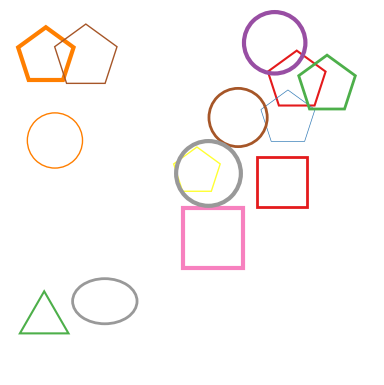[{"shape": "pentagon", "thickness": 1.5, "radius": 0.39, "center": [0.771, 0.79]}, {"shape": "square", "thickness": 2, "radius": 0.32, "center": [0.733, 0.526]}, {"shape": "pentagon", "thickness": 0.5, "radius": 0.37, "center": [0.748, 0.693]}, {"shape": "triangle", "thickness": 1.5, "radius": 0.36, "center": [0.115, 0.17]}, {"shape": "pentagon", "thickness": 2, "radius": 0.39, "center": [0.849, 0.779]}, {"shape": "circle", "thickness": 3, "radius": 0.4, "center": [0.713, 0.889]}, {"shape": "circle", "thickness": 1, "radius": 0.36, "center": [0.143, 0.635]}, {"shape": "pentagon", "thickness": 3, "radius": 0.38, "center": [0.119, 0.853]}, {"shape": "pentagon", "thickness": 1, "radius": 0.32, "center": [0.512, 0.555]}, {"shape": "pentagon", "thickness": 1, "radius": 0.43, "center": [0.223, 0.852]}, {"shape": "circle", "thickness": 2, "radius": 0.38, "center": [0.618, 0.695]}, {"shape": "square", "thickness": 3, "radius": 0.39, "center": [0.552, 0.381]}, {"shape": "circle", "thickness": 3, "radius": 0.42, "center": [0.542, 0.549]}, {"shape": "oval", "thickness": 2, "radius": 0.42, "center": [0.272, 0.218]}]